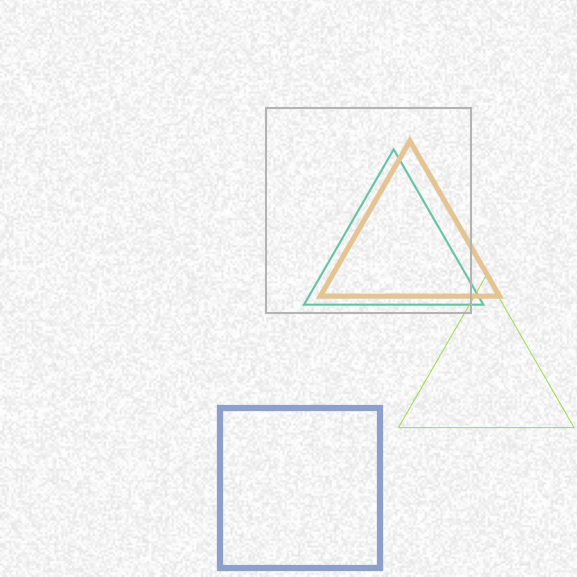[{"shape": "triangle", "thickness": 1, "radius": 0.9, "center": [0.682, 0.561]}, {"shape": "square", "thickness": 3, "radius": 0.69, "center": [0.519, 0.153]}, {"shape": "triangle", "thickness": 0.5, "radius": 0.88, "center": [0.842, 0.346]}, {"shape": "triangle", "thickness": 2.5, "radius": 0.9, "center": [0.71, 0.576]}, {"shape": "square", "thickness": 1, "radius": 0.89, "center": [0.638, 0.635]}]